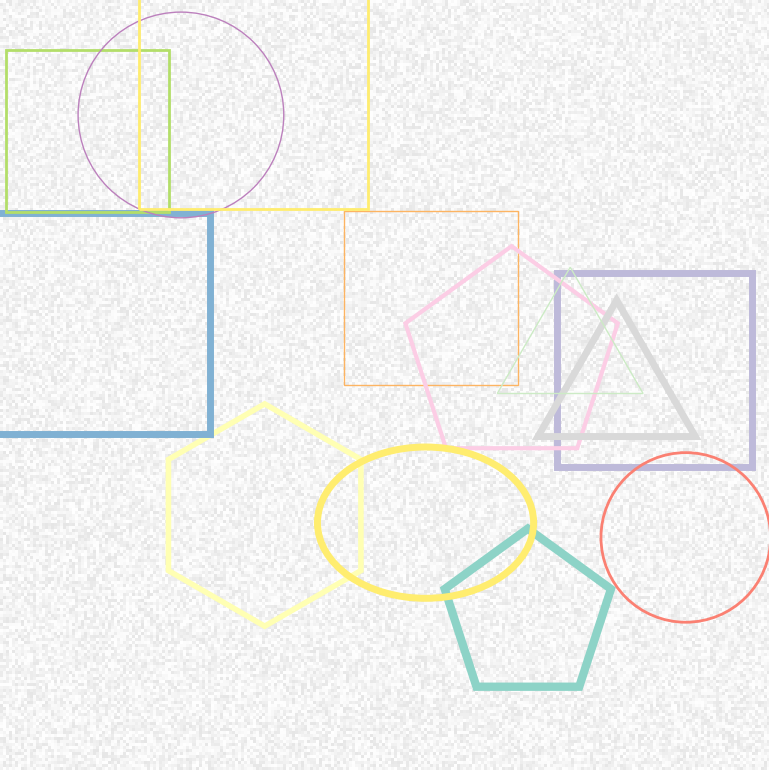[{"shape": "pentagon", "thickness": 3, "radius": 0.57, "center": [0.686, 0.2]}, {"shape": "hexagon", "thickness": 2, "radius": 0.72, "center": [0.344, 0.331]}, {"shape": "square", "thickness": 2.5, "radius": 0.63, "center": [0.85, 0.519]}, {"shape": "circle", "thickness": 1, "radius": 0.55, "center": [0.891, 0.302]}, {"shape": "square", "thickness": 2.5, "radius": 0.72, "center": [0.13, 0.58]}, {"shape": "square", "thickness": 0.5, "radius": 0.56, "center": [0.56, 0.613]}, {"shape": "square", "thickness": 1, "radius": 0.53, "center": [0.114, 0.83]}, {"shape": "pentagon", "thickness": 1.5, "radius": 0.73, "center": [0.664, 0.535]}, {"shape": "triangle", "thickness": 2.5, "radius": 0.59, "center": [0.801, 0.492]}, {"shape": "circle", "thickness": 0.5, "radius": 0.67, "center": [0.235, 0.851]}, {"shape": "triangle", "thickness": 0.5, "radius": 0.55, "center": [0.74, 0.544]}, {"shape": "square", "thickness": 1, "radius": 0.74, "center": [0.329, 0.876]}, {"shape": "oval", "thickness": 2.5, "radius": 0.7, "center": [0.553, 0.321]}]